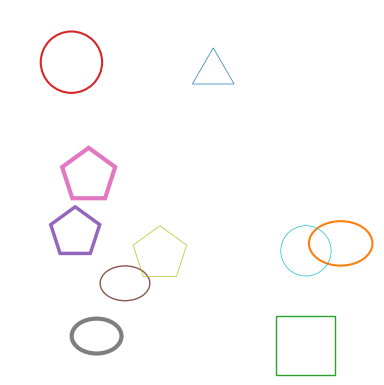[{"shape": "triangle", "thickness": 0.5, "radius": 0.31, "center": [0.554, 0.813]}, {"shape": "oval", "thickness": 1.5, "radius": 0.41, "center": [0.885, 0.368]}, {"shape": "square", "thickness": 1, "radius": 0.38, "center": [0.793, 0.102]}, {"shape": "circle", "thickness": 1.5, "radius": 0.4, "center": [0.186, 0.838]}, {"shape": "pentagon", "thickness": 2.5, "radius": 0.33, "center": [0.195, 0.396]}, {"shape": "oval", "thickness": 1, "radius": 0.32, "center": [0.325, 0.264]}, {"shape": "pentagon", "thickness": 3, "radius": 0.36, "center": [0.23, 0.544]}, {"shape": "oval", "thickness": 3, "radius": 0.32, "center": [0.251, 0.127]}, {"shape": "pentagon", "thickness": 0.5, "radius": 0.37, "center": [0.415, 0.341]}, {"shape": "circle", "thickness": 0.5, "radius": 0.33, "center": [0.795, 0.348]}]